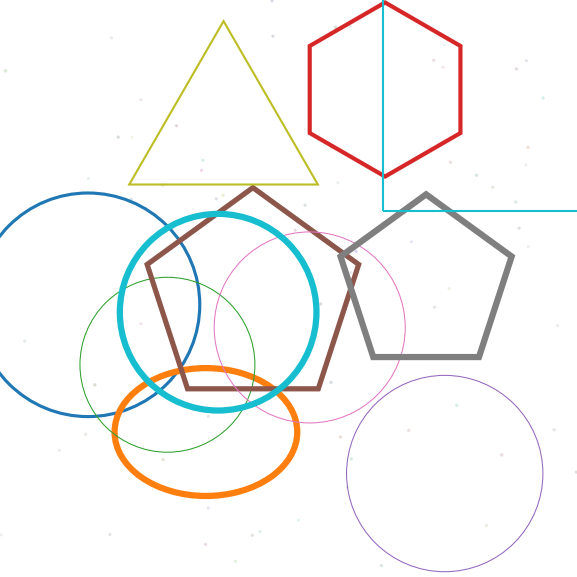[{"shape": "circle", "thickness": 1.5, "radius": 0.97, "center": [0.152, 0.471]}, {"shape": "oval", "thickness": 3, "radius": 0.79, "center": [0.357, 0.251]}, {"shape": "circle", "thickness": 0.5, "radius": 0.76, "center": [0.29, 0.368]}, {"shape": "hexagon", "thickness": 2, "radius": 0.75, "center": [0.667, 0.844]}, {"shape": "circle", "thickness": 0.5, "radius": 0.85, "center": [0.77, 0.179]}, {"shape": "pentagon", "thickness": 2.5, "radius": 0.96, "center": [0.438, 0.482]}, {"shape": "circle", "thickness": 0.5, "radius": 0.83, "center": [0.536, 0.432]}, {"shape": "pentagon", "thickness": 3, "radius": 0.78, "center": [0.738, 0.507]}, {"shape": "triangle", "thickness": 1, "radius": 0.94, "center": [0.387, 0.774]}, {"shape": "circle", "thickness": 3, "radius": 0.85, "center": [0.378, 0.459]}, {"shape": "square", "thickness": 1, "radius": 1.0, "center": [0.862, 0.832]}]